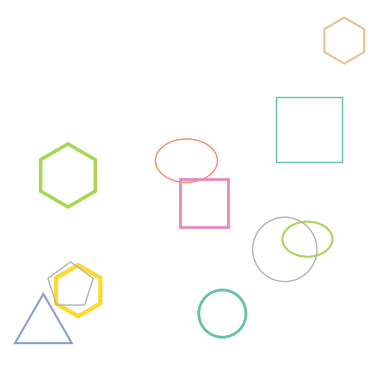[{"shape": "circle", "thickness": 2, "radius": 0.31, "center": [0.578, 0.185]}, {"shape": "square", "thickness": 1, "radius": 0.43, "center": [0.803, 0.664]}, {"shape": "oval", "thickness": 1, "radius": 0.4, "center": [0.484, 0.583]}, {"shape": "triangle", "thickness": 1.5, "radius": 0.43, "center": [0.113, 0.151]}, {"shape": "square", "thickness": 2, "radius": 0.31, "center": [0.53, 0.474]}, {"shape": "hexagon", "thickness": 2.5, "radius": 0.41, "center": [0.177, 0.544]}, {"shape": "oval", "thickness": 1.5, "radius": 0.32, "center": [0.799, 0.379]}, {"shape": "hexagon", "thickness": 3, "radius": 0.33, "center": [0.203, 0.245]}, {"shape": "hexagon", "thickness": 1.5, "radius": 0.3, "center": [0.894, 0.895]}, {"shape": "circle", "thickness": 1, "radius": 0.42, "center": [0.74, 0.352]}, {"shape": "pentagon", "thickness": 1, "radius": 0.31, "center": [0.183, 0.258]}]